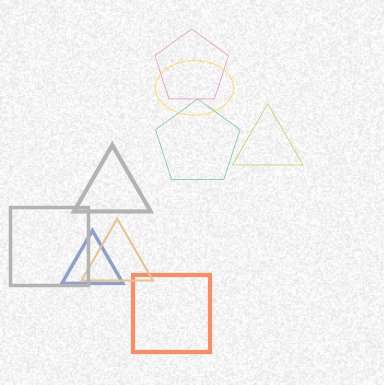[{"shape": "pentagon", "thickness": 0.5, "radius": 0.58, "center": [0.514, 0.627]}, {"shape": "square", "thickness": 3, "radius": 0.5, "center": [0.446, 0.186]}, {"shape": "triangle", "thickness": 2.5, "radius": 0.46, "center": [0.24, 0.31]}, {"shape": "pentagon", "thickness": 0.5, "radius": 0.5, "center": [0.498, 0.824]}, {"shape": "triangle", "thickness": 0.5, "radius": 0.53, "center": [0.695, 0.624]}, {"shape": "oval", "thickness": 0.5, "radius": 0.51, "center": [0.505, 0.772]}, {"shape": "triangle", "thickness": 1.5, "radius": 0.53, "center": [0.305, 0.325]}, {"shape": "triangle", "thickness": 3, "radius": 0.58, "center": [0.292, 0.508]}, {"shape": "square", "thickness": 2.5, "radius": 0.51, "center": [0.127, 0.361]}]